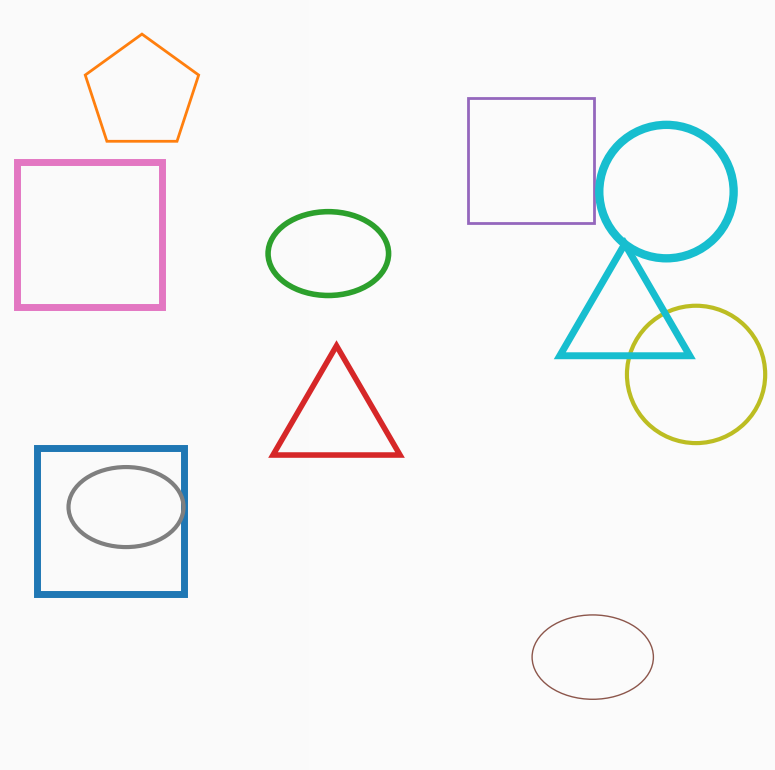[{"shape": "square", "thickness": 2.5, "radius": 0.47, "center": [0.142, 0.324]}, {"shape": "pentagon", "thickness": 1, "radius": 0.38, "center": [0.183, 0.879]}, {"shape": "oval", "thickness": 2, "radius": 0.39, "center": [0.424, 0.671]}, {"shape": "triangle", "thickness": 2, "radius": 0.47, "center": [0.434, 0.456]}, {"shape": "square", "thickness": 1, "radius": 0.41, "center": [0.685, 0.792]}, {"shape": "oval", "thickness": 0.5, "radius": 0.39, "center": [0.765, 0.147]}, {"shape": "square", "thickness": 2.5, "radius": 0.47, "center": [0.115, 0.696]}, {"shape": "oval", "thickness": 1.5, "radius": 0.37, "center": [0.163, 0.341]}, {"shape": "circle", "thickness": 1.5, "radius": 0.45, "center": [0.898, 0.514]}, {"shape": "circle", "thickness": 3, "radius": 0.43, "center": [0.86, 0.751]}, {"shape": "triangle", "thickness": 2.5, "radius": 0.48, "center": [0.806, 0.586]}]